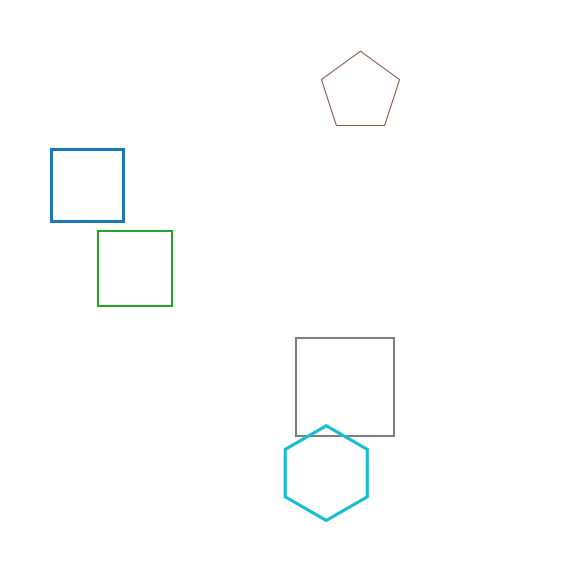[{"shape": "square", "thickness": 1.5, "radius": 0.31, "center": [0.15, 0.679]}, {"shape": "square", "thickness": 1, "radius": 0.32, "center": [0.234, 0.534]}, {"shape": "pentagon", "thickness": 0.5, "radius": 0.36, "center": [0.624, 0.839]}, {"shape": "square", "thickness": 1, "radius": 0.42, "center": [0.597, 0.329]}, {"shape": "hexagon", "thickness": 1.5, "radius": 0.41, "center": [0.565, 0.18]}]